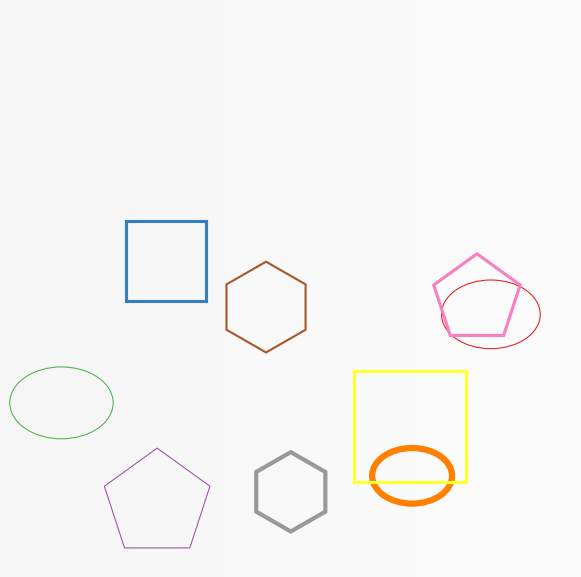[{"shape": "oval", "thickness": 0.5, "radius": 0.42, "center": [0.845, 0.455]}, {"shape": "square", "thickness": 1.5, "radius": 0.35, "center": [0.286, 0.548]}, {"shape": "oval", "thickness": 0.5, "radius": 0.44, "center": [0.106, 0.302]}, {"shape": "pentagon", "thickness": 0.5, "radius": 0.48, "center": [0.27, 0.128]}, {"shape": "oval", "thickness": 3, "radius": 0.34, "center": [0.709, 0.175]}, {"shape": "square", "thickness": 1.5, "radius": 0.48, "center": [0.705, 0.26]}, {"shape": "hexagon", "thickness": 1, "radius": 0.39, "center": [0.458, 0.467]}, {"shape": "pentagon", "thickness": 1.5, "radius": 0.39, "center": [0.821, 0.482]}, {"shape": "hexagon", "thickness": 2, "radius": 0.34, "center": [0.5, 0.148]}]